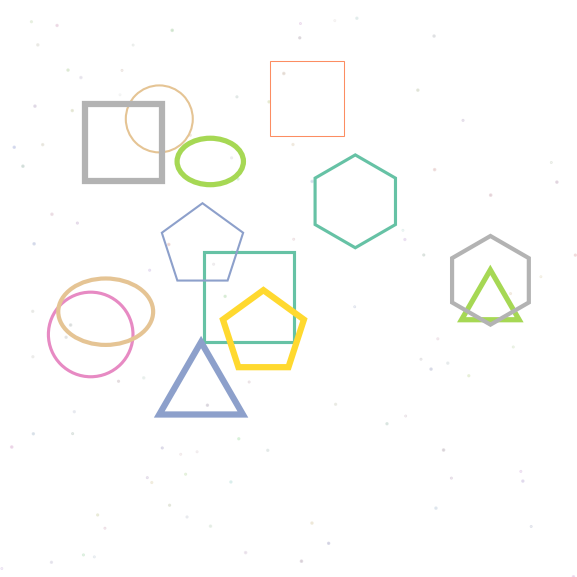[{"shape": "square", "thickness": 1.5, "radius": 0.39, "center": [0.431, 0.484]}, {"shape": "hexagon", "thickness": 1.5, "radius": 0.4, "center": [0.615, 0.651]}, {"shape": "square", "thickness": 0.5, "radius": 0.32, "center": [0.531, 0.829]}, {"shape": "triangle", "thickness": 3, "radius": 0.42, "center": [0.348, 0.323]}, {"shape": "pentagon", "thickness": 1, "radius": 0.37, "center": [0.351, 0.573]}, {"shape": "circle", "thickness": 1.5, "radius": 0.37, "center": [0.157, 0.42]}, {"shape": "triangle", "thickness": 2.5, "radius": 0.29, "center": [0.849, 0.474]}, {"shape": "oval", "thickness": 2.5, "radius": 0.29, "center": [0.364, 0.72]}, {"shape": "pentagon", "thickness": 3, "radius": 0.37, "center": [0.456, 0.423]}, {"shape": "circle", "thickness": 1, "radius": 0.29, "center": [0.276, 0.793]}, {"shape": "oval", "thickness": 2, "radius": 0.41, "center": [0.183, 0.459]}, {"shape": "square", "thickness": 3, "radius": 0.34, "center": [0.214, 0.753]}, {"shape": "hexagon", "thickness": 2, "radius": 0.38, "center": [0.849, 0.514]}]